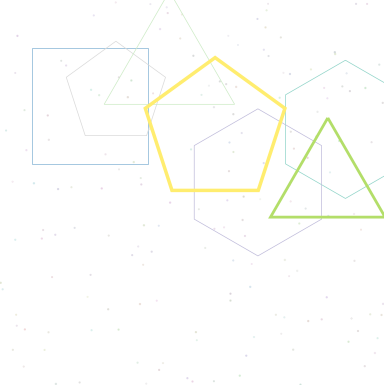[{"shape": "hexagon", "thickness": 0.5, "radius": 0.9, "center": [0.897, 0.664]}, {"shape": "hexagon", "thickness": 0.5, "radius": 0.96, "center": [0.67, 0.526]}, {"shape": "square", "thickness": 0.5, "radius": 0.75, "center": [0.234, 0.725]}, {"shape": "triangle", "thickness": 2, "radius": 0.86, "center": [0.851, 0.522]}, {"shape": "pentagon", "thickness": 0.5, "radius": 0.68, "center": [0.301, 0.757]}, {"shape": "triangle", "thickness": 0.5, "radius": 0.98, "center": [0.44, 0.827]}, {"shape": "pentagon", "thickness": 2.5, "radius": 0.95, "center": [0.559, 0.66]}]